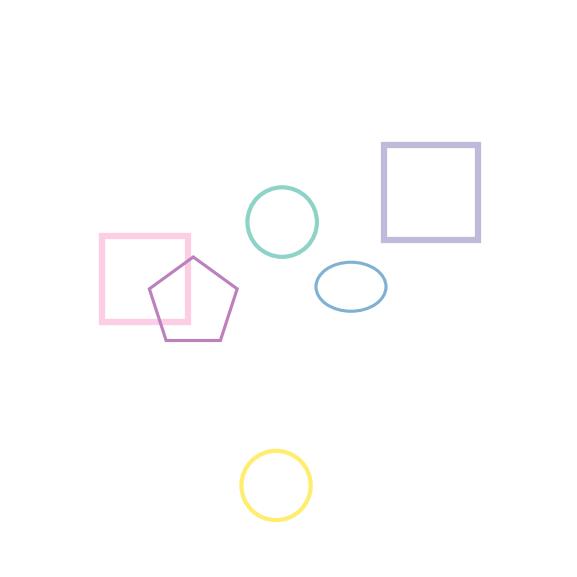[{"shape": "circle", "thickness": 2, "radius": 0.3, "center": [0.489, 0.615]}, {"shape": "square", "thickness": 3, "radius": 0.41, "center": [0.746, 0.665]}, {"shape": "oval", "thickness": 1.5, "radius": 0.3, "center": [0.608, 0.503]}, {"shape": "square", "thickness": 3, "radius": 0.37, "center": [0.251, 0.516]}, {"shape": "pentagon", "thickness": 1.5, "radius": 0.4, "center": [0.335, 0.474]}, {"shape": "circle", "thickness": 2, "radius": 0.3, "center": [0.478, 0.158]}]